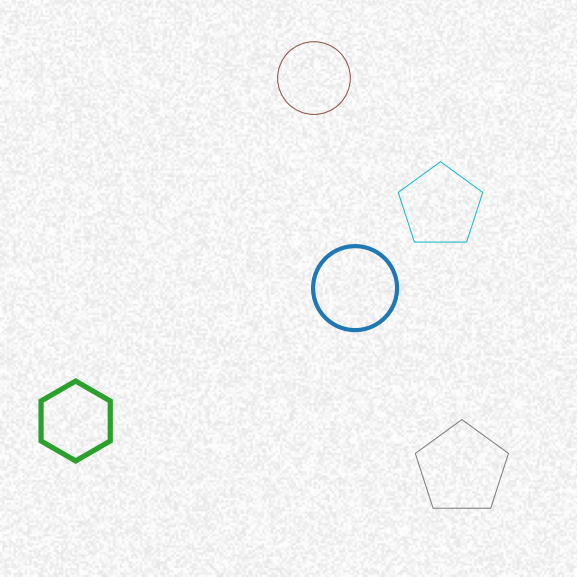[{"shape": "circle", "thickness": 2, "radius": 0.36, "center": [0.615, 0.5]}, {"shape": "hexagon", "thickness": 2.5, "radius": 0.35, "center": [0.131, 0.27]}, {"shape": "circle", "thickness": 0.5, "radius": 0.31, "center": [0.544, 0.864]}, {"shape": "pentagon", "thickness": 0.5, "radius": 0.42, "center": [0.8, 0.188]}, {"shape": "pentagon", "thickness": 0.5, "radius": 0.38, "center": [0.763, 0.642]}]